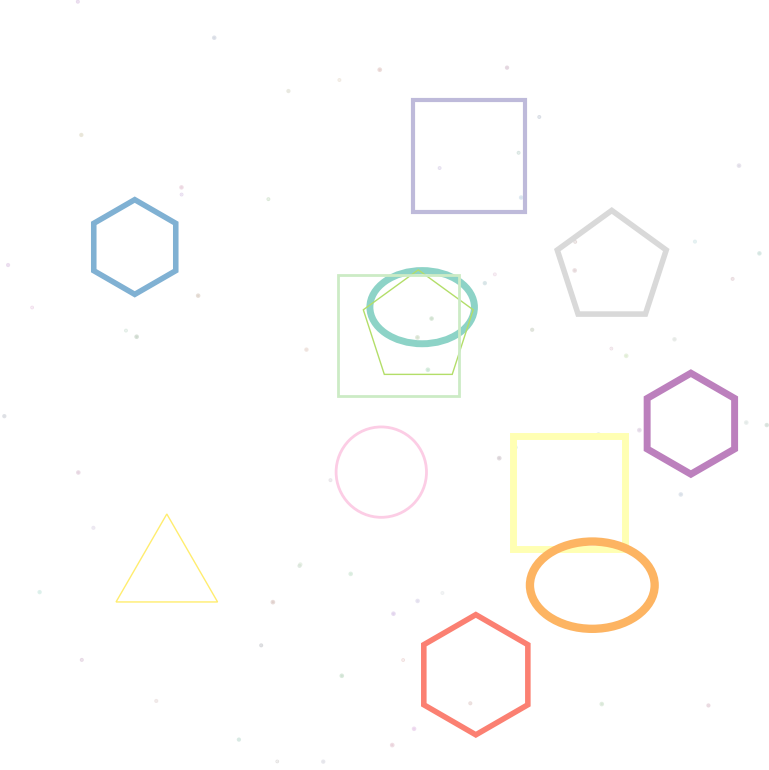[{"shape": "oval", "thickness": 2.5, "radius": 0.34, "center": [0.548, 0.601]}, {"shape": "square", "thickness": 2.5, "radius": 0.37, "center": [0.739, 0.36]}, {"shape": "square", "thickness": 1.5, "radius": 0.36, "center": [0.609, 0.797]}, {"shape": "hexagon", "thickness": 2, "radius": 0.39, "center": [0.618, 0.124]}, {"shape": "hexagon", "thickness": 2, "radius": 0.31, "center": [0.175, 0.679]}, {"shape": "oval", "thickness": 3, "radius": 0.4, "center": [0.769, 0.24]}, {"shape": "pentagon", "thickness": 0.5, "radius": 0.38, "center": [0.543, 0.574]}, {"shape": "circle", "thickness": 1, "radius": 0.29, "center": [0.495, 0.387]}, {"shape": "pentagon", "thickness": 2, "radius": 0.37, "center": [0.794, 0.652]}, {"shape": "hexagon", "thickness": 2.5, "radius": 0.33, "center": [0.897, 0.45]}, {"shape": "square", "thickness": 1, "radius": 0.39, "center": [0.518, 0.565]}, {"shape": "triangle", "thickness": 0.5, "radius": 0.38, "center": [0.217, 0.256]}]